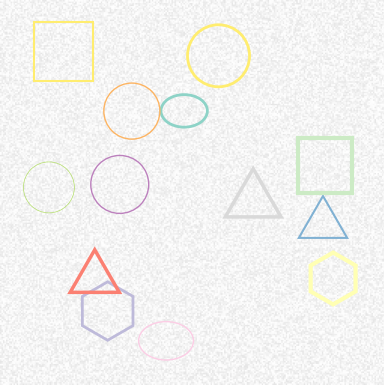[{"shape": "oval", "thickness": 2, "radius": 0.3, "center": [0.478, 0.712]}, {"shape": "hexagon", "thickness": 3, "radius": 0.34, "center": [0.865, 0.277]}, {"shape": "hexagon", "thickness": 2, "radius": 0.38, "center": [0.28, 0.192]}, {"shape": "triangle", "thickness": 2.5, "radius": 0.37, "center": [0.246, 0.278]}, {"shape": "triangle", "thickness": 1.5, "radius": 0.36, "center": [0.839, 0.418]}, {"shape": "circle", "thickness": 1, "radius": 0.36, "center": [0.342, 0.711]}, {"shape": "circle", "thickness": 0.5, "radius": 0.33, "center": [0.127, 0.513]}, {"shape": "oval", "thickness": 1, "radius": 0.36, "center": [0.431, 0.115]}, {"shape": "triangle", "thickness": 2.5, "radius": 0.42, "center": [0.658, 0.478]}, {"shape": "circle", "thickness": 1, "radius": 0.38, "center": [0.311, 0.521]}, {"shape": "square", "thickness": 3, "radius": 0.35, "center": [0.844, 0.57]}, {"shape": "circle", "thickness": 2, "radius": 0.4, "center": [0.568, 0.855]}, {"shape": "square", "thickness": 1.5, "radius": 0.38, "center": [0.165, 0.866]}]